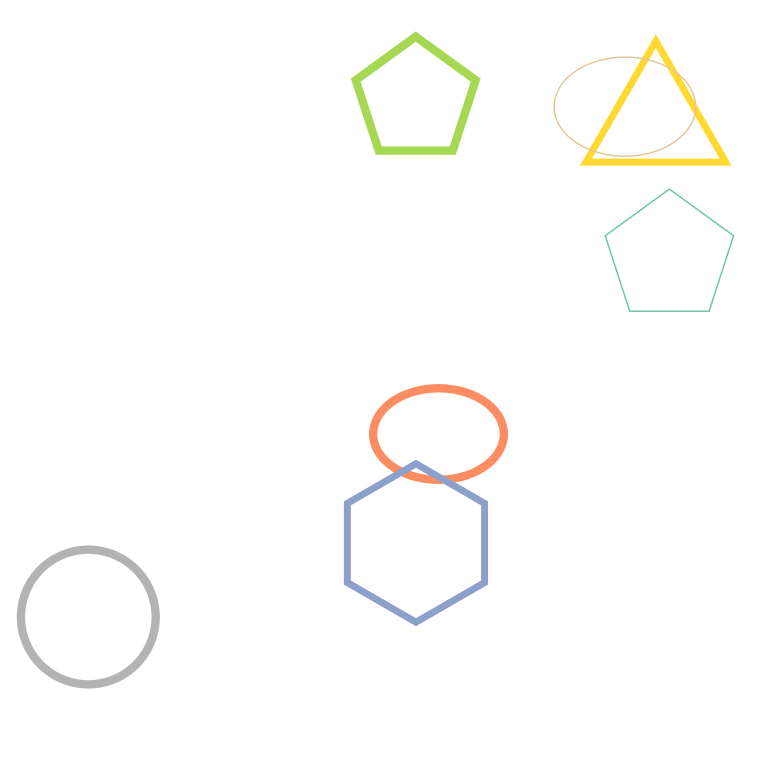[{"shape": "pentagon", "thickness": 0.5, "radius": 0.44, "center": [0.869, 0.667]}, {"shape": "oval", "thickness": 3, "radius": 0.42, "center": [0.569, 0.436]}, {"shape": "hexagon", "thickness": 2.5, "radius": 0.51, "center": [0.54, 0.295]}, {"shape": "pentagon", "thickness": 3, "radius": 0.41, "center": [0.54, 0.871]}, {"shape": "triangle", "thickness": 2.5, "radius": 0.52, "center": [0.852, 0.842]}, {"shape": "oval", "thickness": 0.5, "radius": 0.46, "center": [0.812, 0.861]}, {"shape": "circle", "thickness": 3, "radius": 0.44, "center": [0.115, 0.199]}]